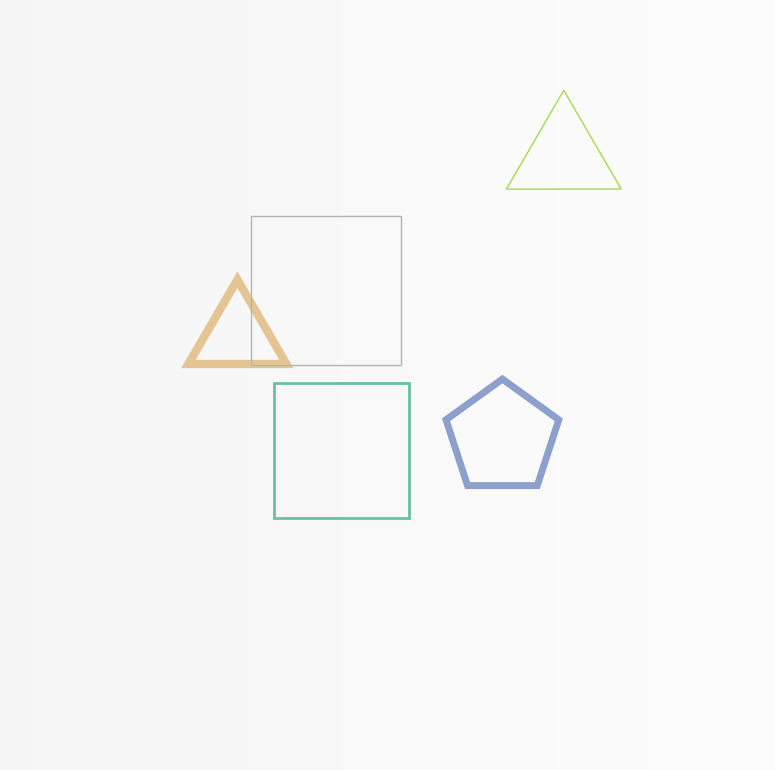[{"shape": "square", "thickness": 1, "radius": 0.44, "center": [0.441, 0.415]}, {"shape": "pentagon", "thickness": 2.5, "radius": 0.38, "center": [0.648, 0.431]}, {"shape": "triangle", "thickness": 0.5, "radius": 0.43, "center": [0.727, 0.797]}, {"shape": "triangle", "thickness": 3, "radius": 0.36, "center": [0.306, 0.564]}, {"shape": "square", "thickness": 0.5, "radius": 0.48, "center": [0.42, 0.623]}]